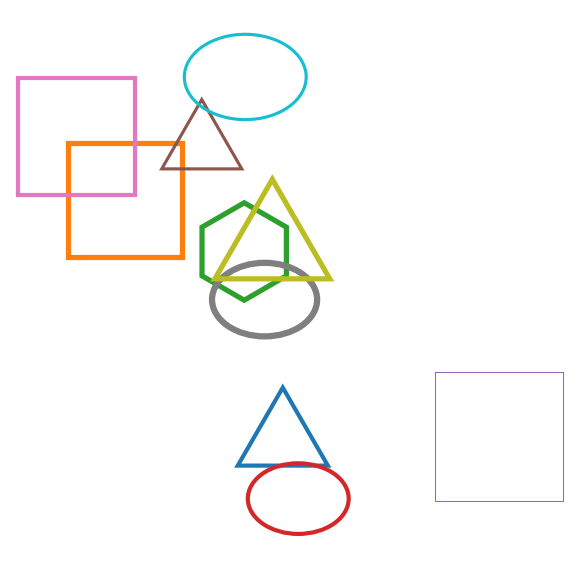[{"shape": "triangle", "thickness": 2, "radius": 0.45, "center": [0.49, 0.238]}, {"shape": "square", "thickness": 2.5, "radius": 0.49, "center": [0.216, 0.652]}, {"shape": "hexagon", "thickness": 2.5, "radius": 0.42, "center": [0.423, 0.564]}, {"shape": "oval", "thickness": 2, "radius": 0.44, "center": [0.516, 0.136]}, {"shape": "square", "thickness": 0.5, "radius": 0.56, "center": [0.864, 0.244]}, {"shape": "triangle", "thickness": 1.5, "radius": 0.4, "center": [0.349, 0.747]}, {"shape": "square", "thickness": 2, "radius": 0.51, "center": [0.132, 0.763]}, {"shape": "oval", "thickness": 3, "radius": 0.46, "center": [0.458, 0.48]}, {"shape": "triangle", "thickness": 2.5, "radius": 0.57, "center": [0.472, 0.574]}, {"shape": "oval", "thickness": 1.5, "radius": 0.53, "center": [0.425, 0.866]}]